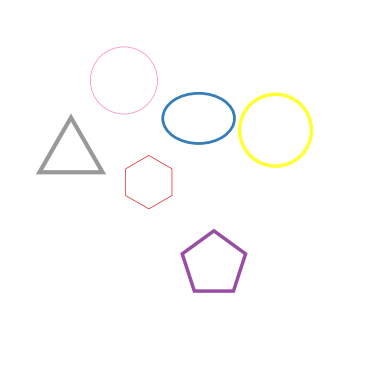[{"shape": "hexagon", "thickness": 0.5, "radius": 0.35, "center": [0.387, 0.527]}, {"shape": "oval", "thickness": 2, "radius": 0.47, "center": [0.516, 0.692]}, {"shape": "pentagon", "thickness": 2.5, "radius": 0.43, "center": [0.556, 0.314]}, {"shape": "circle", "thickness": 2.5, "radius": 0.47, "center": [0.716, 0.662]}, {"shape": "circle", "thickness": 0.5, "radius": 0.44, "center": [0.322, 0.791]}, {"shape": "triangle", "thickness": 3, "radius": 0.47, "center": [0.184, 0.6]}]